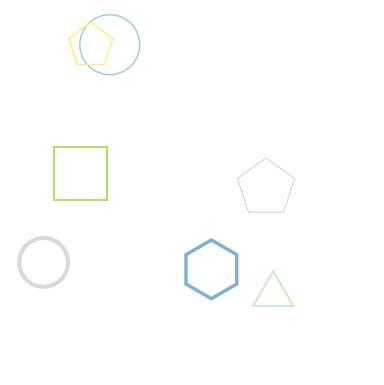[{"shape": "circle", "thickness": 1, "radius": 0.39, "center": [0.285, 0.884]}, {"shape": "pentagon", "thickness": 0.5, "radius": 0.39, "center": [0.691, 0.512]}, {"shape": "hexagon", "thickness": 2.5, "radius": 0.38, "center": [0.549, 0.3]}, {"shape": "square", "thickness": 1.5, "radius": 0.34, "center": [0.209, 0.55]}, {"shape": "circle", "thickness": 3, "radius": 0.32, "center": [0.113, 0.318]}, {"shape": "triangle", "thickness": 1.5, "radius": 0.3, "center": [0.71, 0.236]}, {"shape": "pentagon", "thickness": 1, "radius": 0.3, "center": [0.236, 0.882]}]